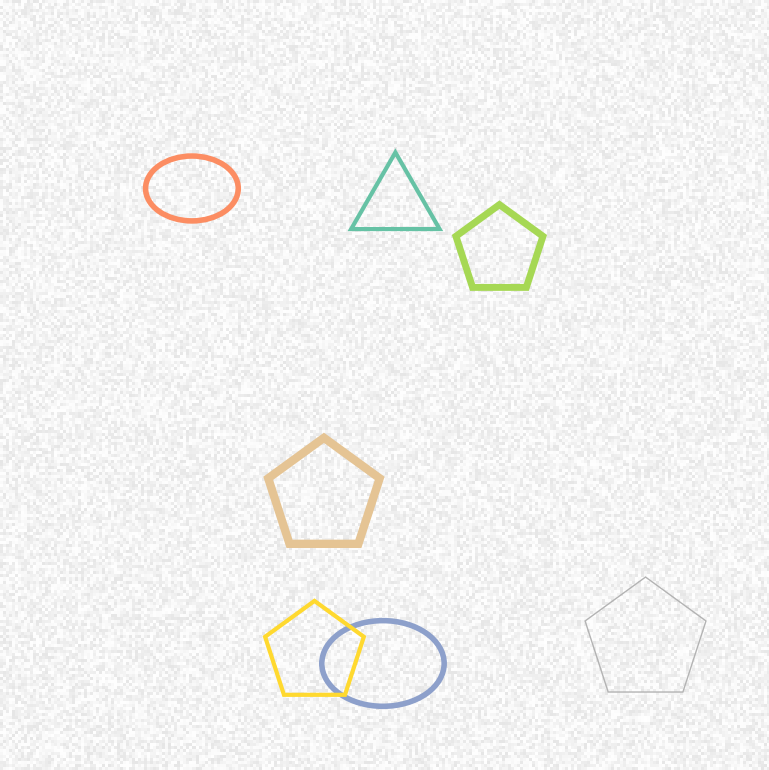[{"shape": "triangle", "thickness": 1.5, "radius": 0.33, "center": [0.513, 0.736]}, {"shape": "oval", "thickness": 2, "radius": 0.3, "center": [0.249, 0.755]}, {"shape": "oval", "thickness": 2, "radius": 0.4, "center": [0.497, 0.138]}, {"shape": "pentagon", "thickness": 2.5, "radius": 0.3, "center": [0.649, 0.675]}, {"shape": "pentagon", "thickness": 1.5, "radius": 0.34, "center": [0.408, 0.152]}, {"shape": "pentagon", "thickness": 3, "radius": 0.38, "center": [0.421, 0.355]}, {"shape": "pentagon", "thickness": 0.5, "radius": 0.41, "center": [0.838, 0.168]}]